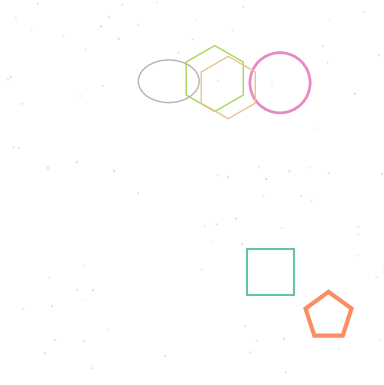[{"shape": "square", "thickness": 1.5, "radius": 0.3, "center": [0.703, 0.293]}, {"shape": "pentagon", "thickness": 3, "radius": 0.31, "center": [0.853, 0.179]}, {"shape": "circle", "thickness": 2, "radius": 0.39, "center": [0.727, 0.785]}, {"shape": "hexagon", "thickness": 1, "radius": 0.43, "center": [0.558, 0.796]}, {"shape": "hexagon", "thickness": 1, "radius": 0.41, "center": [0.593, 0.773]}, {"shape": "oval", "thickness": 1, "radius": 0.4, "center": [0.438, 0.789]}]